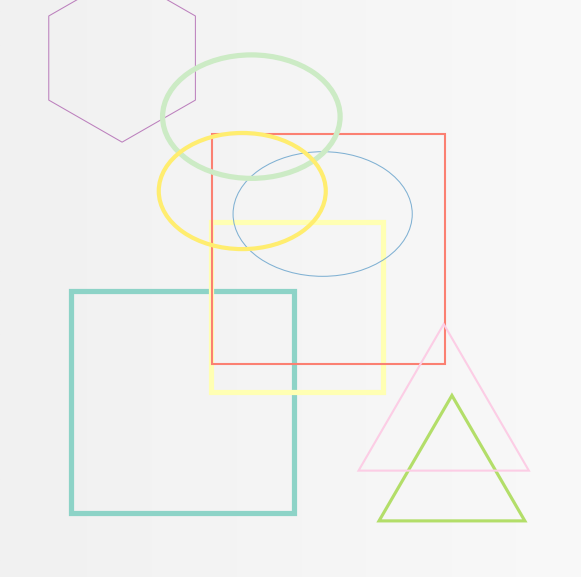[{"shape": "square", "thickness": 2.5, "radius": 0.96, "center": [0.314, 0.302]}, {"shape": "square", "thickness": 2.5, "radius": 0.74, "center": [0.511, 0.467]}, {"shape": "square", "thickness": 1, "radius": 1.0, "center": [0.565, 0.568]}, {"shape": "oval", "thickness": 0.5, "radius": 0.77, "center": [0.555, 0.629]}, {"shape": "triangle", "thickness": 1.5, "radius": 0.72, "center": [0.778, 0.17]}, {"shape": "triangle", "thickness": 1, "radius": 0.85, "center": [0.763, 0.269]}, {"shape": "hexagon", "thickness": 0.5, "radius": 0.73, "center": [0.21, 0.899]}, {"shape": "oval", "thickness": 2.5, "radius": 0.76, "center": [0.432, 0.797]}, {"shape": "oval", "thickness": 2, "radius": 0.72, "center": [0.417, 0.668]}]